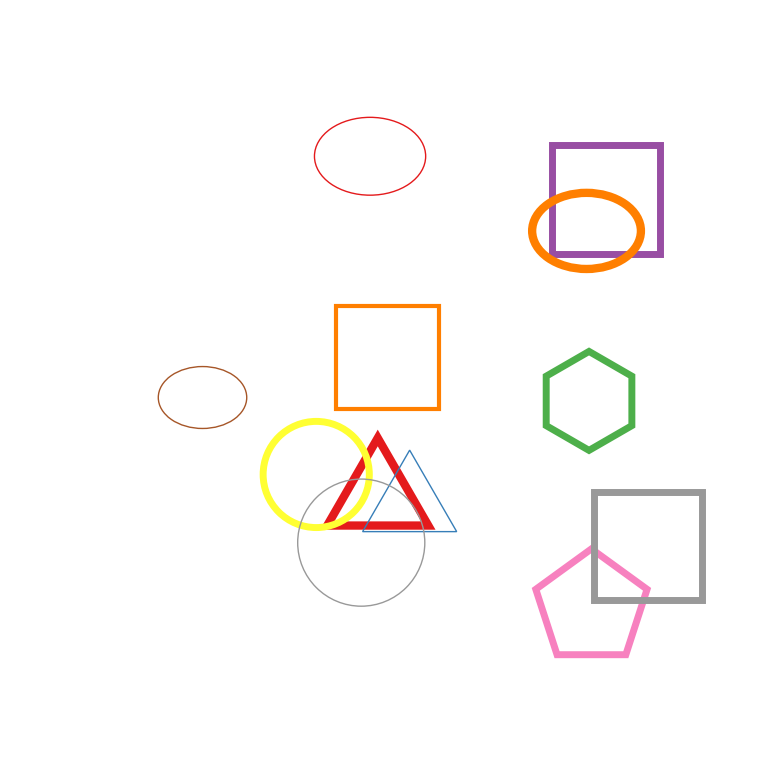[{"shape": "triangle", "thickness": 3, "radius": 0.38, "center": [0.491, 0.355]}, {"shape": "oval", "thickness": 0.5, "radius": 0.36, "center": [0.481, 0.797]}, {"shape": "triangle", "thickness": 0.5, "radius": 0.35, "center": [0.532, 0.345]}, {"shape": "hexagon", "thickness": 2.5, "radius": 0.32, "center": [0.765, 0.479]}, {"shape": "square", "thickness": 2.5, "radius": 0.35, "center": [0.787, 0.741]}, {"shape": "square", "thickness": 1.5, "radius": 0.33, "center": [0.503, 0.536]}, {"shape": "oval", "thickness": 3, "radius": 0.35, "center": [0.762, 0.7]}, {"shape": "circle", "thickness": 2.5, "radius": 0.34, "center": [0.411, 0.384]}, {"shape": "oval", "thickness": 0.5, "radius": 0.29, "center": [0.263, 0.484]}, {"shape": "pentagon", "thickness": 2.5, "radius": 0.38, "center": [0.768, 0.211]}, {"shape": "circle", "thickness": 0.5, "radius": 0.41, "center": [0.469, 0.295]}, {"shape": "square", "thickness": 2.5, "radius": 0.35, "center": [0.841, 0.291]}]